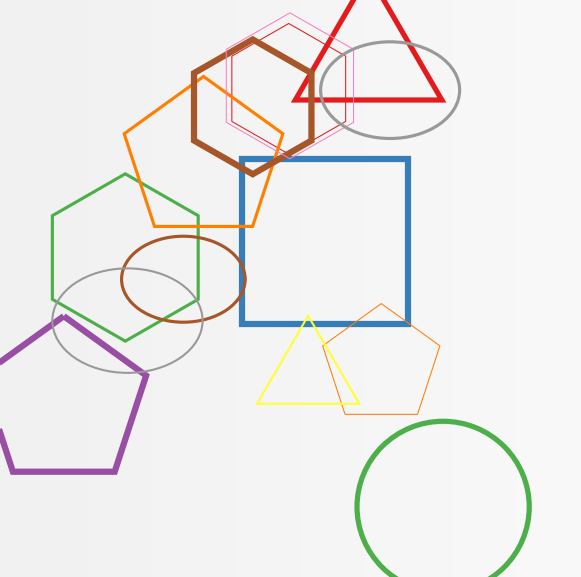[{"shape": "triangle", "thickness": 2.5, "radius": 0.73, "center": [0.634, 0.899]}, {"shape": "hexagon", "thickness": 0.5, "radius": 0.57, "center": [0.497, 0.845]}, {"shape": "square", "thickness": 3, "radius": 0.71, "center": [0.559, 0.581]}, {"shape": "circle", "thickness": 2.5, "radius": 0.74, "center": [0.762, 0.122]}, {"shape": "hexagon", "thickness": 1.5, "radius": 0.72, "center": [0.216, 0.553]}, {"shape": "pentagon", "thickness": 3, "radius": 0.74, "center": [0.11, 0.303]}, {"shape": "pentagon", "thickness": 1.5, "radius": 0.72, "center": [0.35, 0.723]}, {"shape": "pentagon", "thickness": 0.5, "radius": 0.53, "center": [0.656, 0.367]}, {"shape": "triangle", "thickness": 1, "radius": 0.51, "center": [0.53, 0.351]}, {"shape": "oval", "thickness": 1.5, "radius": 0.53, "center": [0.315, 0.516]}, {"shape": "hexagon", "thickness": 3, "radius": 0.58, "center": [0.435, 0.814]}, {"shape": "hexagon", "thickness": 0.5, "radius": 0.63, "center": [0.499, 0.851]}, {"shape": "oval", "thickness": 1, "radius": 0.65, "center": [0.219, 0.444]}, {"shape": "oval", "thickness": 1.5, "radius": 0.6, "center": [0.671, 0.843]}]